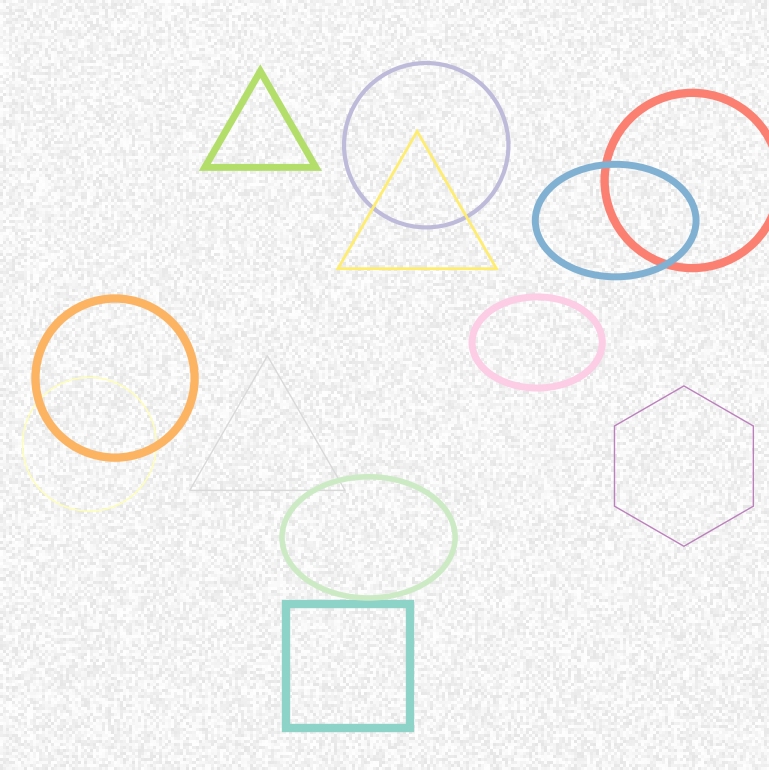[{"shape": "square", "thickness": 3, "radius": 0.4, "center": [0.452, 0.135]}, {"shape": "circle", "thickness": 0.5, "radius": 0.43, "center": [0.116, 0.423]}, {"shape": "circle", "thickness": 1.5, "radius": 0.53, "center": [0.554, 0.811]}, {"shape": "circle", "thickness": 3, "radius": 0.57, "center": [0.899, 0.766]}, {"shape": "oval", "thickness": 2.5, "radius": 0.52, "center": [0.8, 0.714]}, {"shape": "circle", "thickness": 3, "radius": 0.52, "center": [0.149, 0.509]}, {"shape": "triangle", "thickness": 2.5, "radius": 0.42, "center": [0.338, 0.824]}, {"shape": "oval", "thickness": 2.5, "radius": 0.42, "center": [0.698, 0.555]}, {"shape": "triangle", "thickness": 0.5, "radius": 0.58, "center": [0.347, 0.421]}, {"shape": "hexagon", "thickness": 0.5, "radius": 0.52, "center": [0.888, 0.395]}, {"shape": "oval", "thickness": 2, "radius": 0.56, "center": [0.479, 0.302]}, {"shape": "triangle", "thickness": 1, "radius": 0.59, "center": [0.542, 0.711]}]